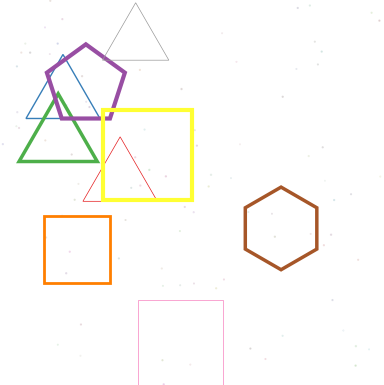[{"shape": "triangle", "thickness": 0.5, "radius": 0.56, "center": [0.312, 0.533]}, {"shape": "triangle", "thickness": 1, "radius": 0.55, "center": [0.164, 0.748]}, {"shape": "triangle", "thickness": 2.5, "radius": 0.59, "center": [0.151, 0.639]}, {"shape": "pentagon", "thickness": 3, "radius": 0.53, "center": [0.223, 0.778]}, {"shape": "square", "thickness": 2, "radius": 0.43, "center": [0.2, 0.352]}, {"shape": "square", "thickness": 3, "radius": 0.58, "center": [0.383, 0.597]}, {"shape": "hexagon", "thickness": 2.5, "radius": 0.54, "center": [0.73, 0.407]}, {"shape": "square", "thickness": 0.5, "radius": 0.56, "center": [0.469, 0.109]}, {"shape": "triangle", "thickness": 0.5, "radius": 0.5, "center": [0.352, 0.893]}]